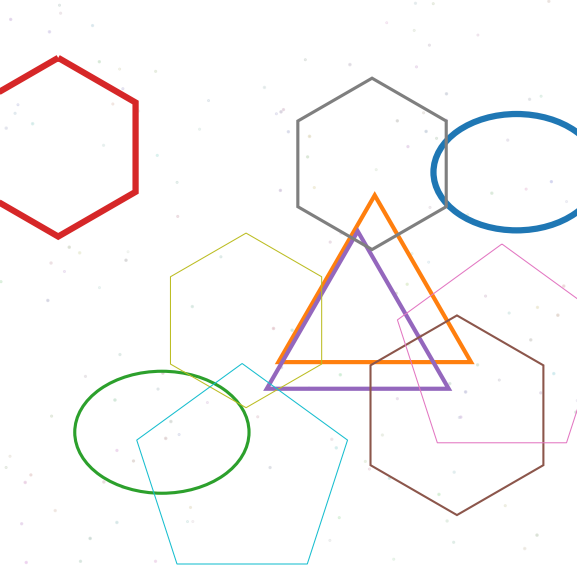[{"shape": "oval", "thickness": 3, "radius": 0.72, "center": [0.895, 0.701]}, {"shape": "triangle", "thickness": 2, "radius": 0.96, "center": [0.649, 0.468]}, {"shape": "oval", "thickness": 1.5, "radius": 0.75, "center": [0.28, 0.251]}, {"shape": "hexagon", "thickness": 3, "radius": 0.77, "center": [0.101, 0.744]}, {"shape": "triangle", "thickness": 2, "radius": 0.91, "center": [0.619, 0.417]}, {"shape": "hexagon", "thickness": 1, "radius": 0.86, "center": [0.791, 0.28]}, {"shape": "pentagon", "thickness": 0.5, "radius": 0.95, "center": [0.869, 0.386]}, {"shape": "hexagon", "thickness": 1.5, "radius": 0.74, "center": [0.644, 0.715]}, {"shape": "hexagon", "thickness": 0.5, "radius": 0.76, "center": [0.426, 0.444]}, {"shape": "pentagon", "thickness": 0.5, "radius": 0.96, "center": [0.419, 0.178]}]